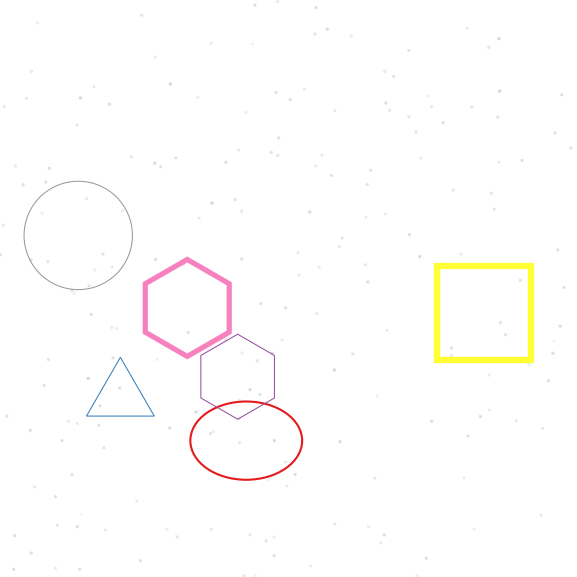[{"shape": "oval", "thickness": 1, "radius": 0.48, "center": [0.426, 0.236]}, {"shape": "triangle", "thickness": 0.5, "radius": 0.34, "center": [0.208, 0.313]}, {"shape": "hexagon", "thickness": 0.5, "radius": 0.37, "center": [0.412, 0.347]}, {"shape": "square", "thickness": 3, "radius": 0.41, "center": [0.838, 0.457]}, {"shape": "hexagon", "thickness": 2.5, "radius": 0.42, "center": [0.324, 0.466]}, {"shape": "circle", "thickness": 0.5, "radius": 0.47, "center": [0.135, 0.591]}]